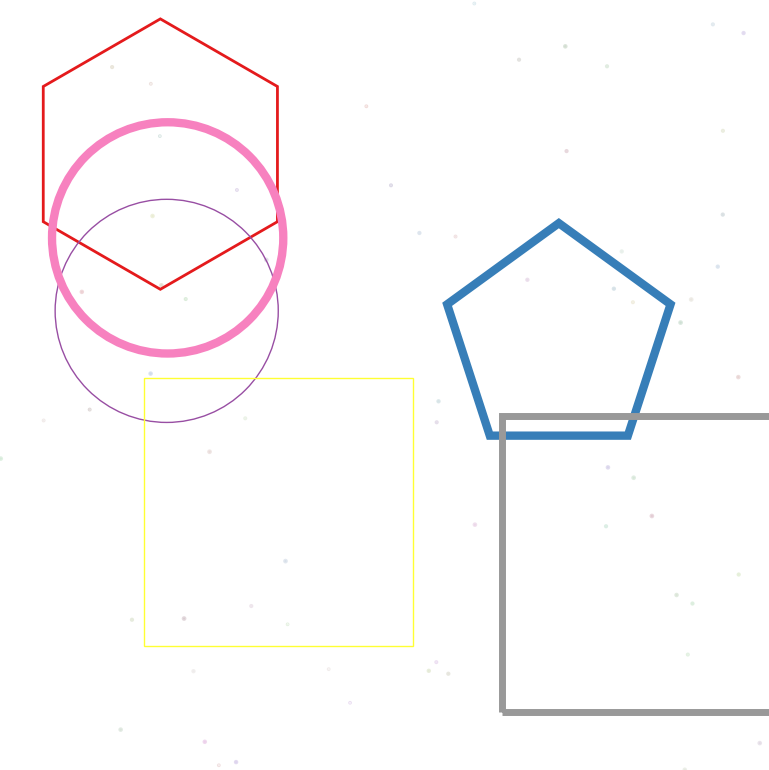[{"shape": "hexagon", "thickness": 1, "radius": 0.88, "center": [0.208, 0.8]}, {"shape": "pentagon", "thickness": 3, "radius": 0.76, "center": [0.726, 0.558]}, {"shape": "circle", "thickness": 0.5, "radius": 0.72, "center": [0.216, 0.596]}, {"shape": "square", "thickness": 0.5, "radius": 0.87, "center": [0.362, 0.335]}, {"shape": "circle", "thickness": 3, "radius": 0.75, "center": [0.218, 0.691]}, {"shape": "square", "thickness": 2.5, "radius": 0.96, "center": [0.845, 0.268]}]